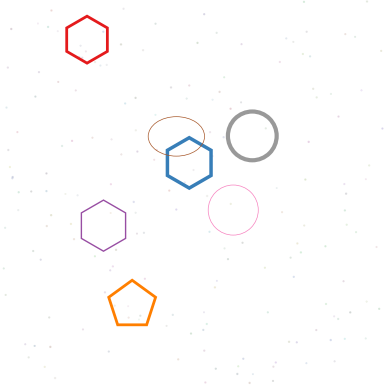[{"shape": "hexagon", "thickness": 2, "radius": 0.3, "center": [0.226, 0.897]}, {"shape": "hexagon", "thickness": 2.5, "radius": 0.33, "center": [0.492, 0.577]}, {"shape": "hexagon", "thickness": 1, "radius": 0.33, "center": [0.269, 0.414]}, {"shape": "pentagon", "thickness": 2, "radius": 0.32, "center": [0.343, 0.208]}, {"shape": "oval", "thickness": 0.5, "radius": 0.37, "center": [0.458, 0.646]}, {"shape": "circle", "thickness": 0.5, "radius": 0.33, "center": [0.606, 0.454]}, {"shape": "circle", "thickness": 3, "radius": 0.32, "center": [0.655, 0.647]}]